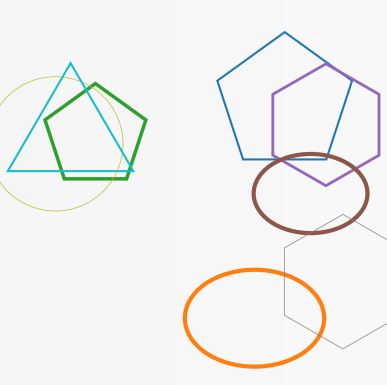[{"shape": "pentagon", "thickness": 1.5, "radius": 0.91, "center": [0.735, 0.734]}, {"shape": "oval", "thickness": 3, "radius": 0.9, "center": [0.657, 0.173]}, {"shape": "pentagon", "thickness": 2.5, "radius": 0.68, "center": [0.246, 0.646]}, {"shape": "hexagon", "thickness": 2, "radius": 0.79, "center": [0.841, 0.676]}, {"shape": "oval", "thickness": 3, "radius": 0.73, "center": [0.801, 0.497]}, {"shape": "hexagon", "thickness": 0.5, "radius": 0.87, "center": [0.885, 0.269]}, {"shape": "circle", "thickness": 0.5, "radius": 0.87, "center": [0.143, 0.626]}, {"shape": "triangle", "thickness": 1.5, "radius": 0.93, "center": [0.182, 0.649]}]